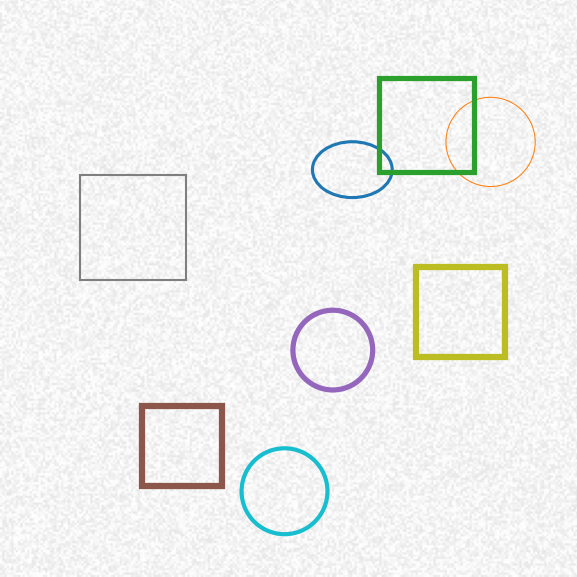[{"shape": "oval", "thickness": 1.5, "radius": 0.35, "center": [0.61, 0.705]}, {"shape": "circle", "thickness": 0.5, "radius": 0.39, "center": [0.849, 0.753]}, {"shape": "square", "thickness": 2.5, "radius": 0.41, "center": [0.738, 0.783]}, {"shape": "circle", "thickness": 2.5, "radius": 0.35, "center": [0.576, 0.393]}, {"shape": "square", "thickness": 3, "radius": 0.35, "center": [0.315, 0.227]}, {"shape": "square", "thickness": 1, "radius": 0.46, "center": [0.23, 0.605]}, {"shape": "square", "thickness": 3, "radius": 0.39, "center": [0.797, 0.458]}, {"shape": "circle", "thickness": 2, "radius": 0.37, "center": [0.493, 0.149]}]